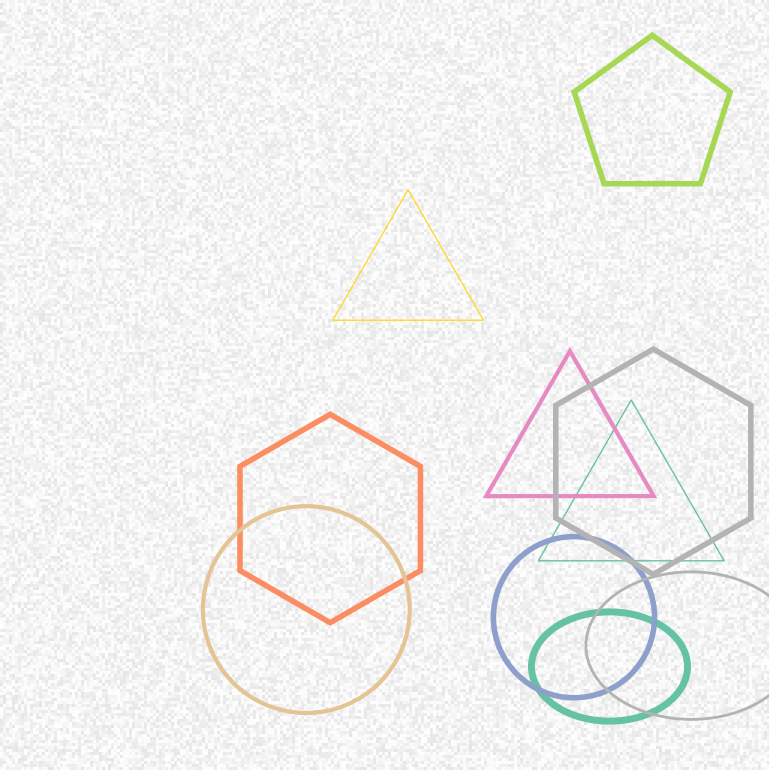[{"shape": "oval", "thickness": 2.5, "radius": 0.51, "center": [0.792, 0.134]}, {"shape": "triangle", "thickness": 0.5, "radius": 0.7, "center": [0.82, 0.341]}, {"shape": "hexagon", "thickness": 2, "radius": 0.68, "center": [0.429, 0.327]}, {"shape": "circle", "thickness": 2, "radius": 0.52, "center": [0.745, 0.198]}, {"shape": "triangle", "thickness": 1.5, "radius": 0.63, "center": [0.74, 0.418]}, {"shape": "pentagon", "thickness": 2, "radius": 0.53, "center": [0.847, 0.848]}, {"shape": "triangle", "thickness": 0.5, "radius": 0.57, "center": [0.53, 0.641]}, {"shape": "circle", "thickness": 1.5, "radius": 0.67, "center": [0.398, 0.208]}, {"shape": "oval", "thickness": 1, "radius": 0.68, "center": [0.898, 0.162]}, {"shape": "hexagon", "thickness": 2, "radius": 0.73, "center": [0.848, 0.4]}]